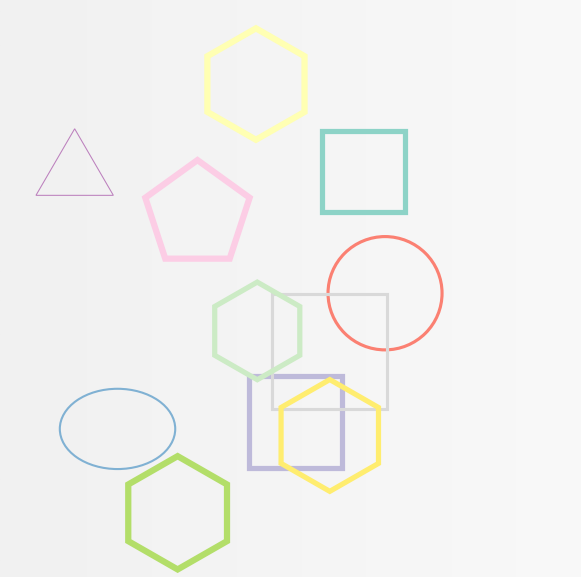[{"shape": "square", "thickness": 2.5, "radius": 0.35, "center": [0.625, 0.702]}, {"shape": "hexagon", "thickness": 3, "radius": 0.48, "center": [0.44, 0.854]}, {"shape": "square", "thickness": 2.5, "radius": 0.4, "center": [0.508, 0.269]}, {"shape": "circle", "thickness": 1.5, "radius": 0.49, "center": [0.662, 0.491]}, {"shape": "oval", "thickness": 1, "radius": 0.5, "center": [0.202, 0.256]}, {"shape": "hexagon", "thickness": 3, "radius": 0.49, "center": [0.306, 0.111]}, {"shape": "pentagon", "thickness": 3, "radius": 0.47, "center": [0.34, 0.628]}, {"shape": "square", "thickness": 1.5, "radius": 0.5, "center": [0.566, 0.391]}, {"shape": "triangle", "thickness": 0.5, "radius": 0.38, "center": [0.128, 0.699]}, {"shape": "hexagon", "thickness": 2.5, "radius": 0.42, "center": [0.443, 0.426]}, {"shape": "hexagon", "thickness": 2.5, "radius": 0.48, "center": [0.567, 0.245]}]